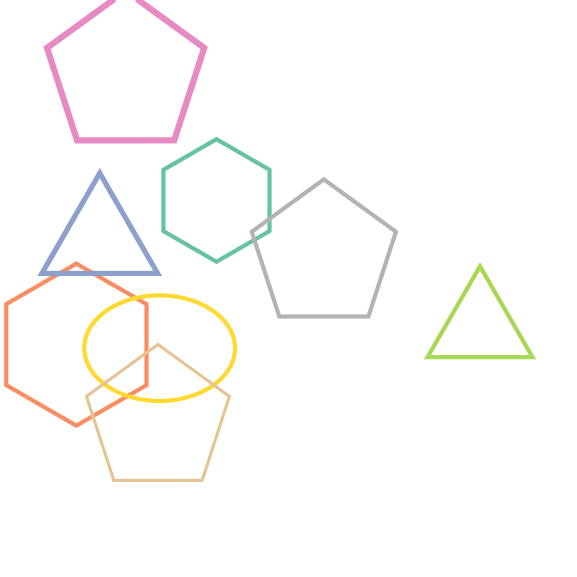[{"shape": "hexagon", "thickness": 2, "radius": 0.53, "center": [0.375, 0.652]}, {"shape": "hexagon", "thickness": 2, "radius": 0.7, "center": [0.132, 0.402]}, {"shape": "triangle", "thickness": 2.5, "radius": 0.58, "center": [0.173, 0.584]}, {"shape": "pentagon", "thickness": 3, "radius": 0.72, "center": [0.218, 0.872]}, {"shape": "triangle", "thickness": 2, "radius": 0.52, "center": [0.831, 0.433]}, {"shape": "oval", "thickness": 2, "radius": 0.65, "center": [0.276, 0.396]}, {"shape": "pentagon", "thickness": 1.5, "radius": 0.65, "center": [0.274, 0.273]}, {"shape": "pentagon", "thickness": 2, "radius": 0.66, "center": [0.561, 0.557]}]